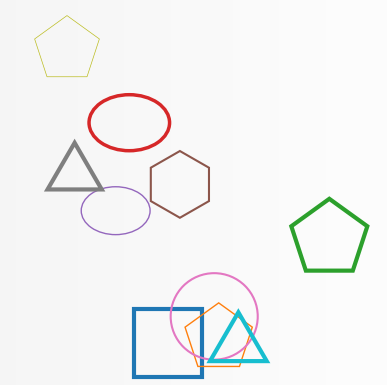[{"shape": "square", "thickness": 3, "radius": 0.44, "center": [0.434, 0.109]}, {"shape": "pentagon", "thickness": 1, "radius": 0.46, "center": [0.564, 0.122]}, {"shape": "pentagon", "thickness": 3, "radius": 0.52, "center": [0.85, 0.38]}, {"shape": "oval", "thickness": 2.5, "radius": 0.52, "center": [0.334, 0.681]}, {"shape": "oval", "thickness": 1, "radius": 0.44, "center": [0.298, 0.453]}, {"shape": "hexagon", "thickness": 1.5, "radius": 0.43, "center": [0.464, 0.521]}, {"shape": "circle", "thickness": 1.5, "radius": 0.56, "center": [0.553, 0.178]}, {"shape": "triangle", "thickness": 3, "radius": 0.4, "center": [0.193, 0.548]}, {"shape": "pentagon", "thickness": 0.5, "radius": 0.44, "center": [0.173, 0.872]}, {"shape": "triangle", "thickness": 3, "radius": 0.42, "center": [0.615, 0.104]}]